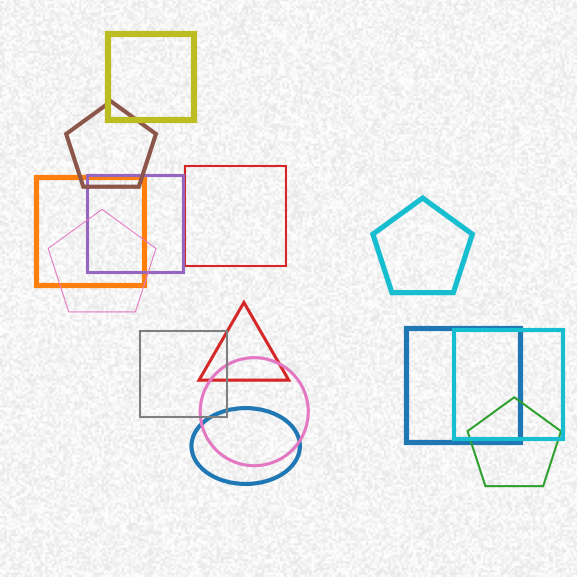[{"shape": "oval", "thickness": 2, "radius": 0.47, "center": [0.425, 0.227]}, {"shape": "square", "thickness": 2.5, "radius": 0.49, "center": [0.802, 0.333]}, {"shape": "square", "thickness": 2.5, "radius": 0.47, "center": [0.156, 0.6]}, {"shape": "pentagon", "thickness": 1, "radius": 0.43, "center": [0.891, 0.226]}, {"shape": "triangle", "thickness": 1.5, "radius": 0.45, "center": [0.422, 0.386]}, {"shape": "square", "thickness": 1, "radius": 0.43, "center": [0.408, 0.625]}, {"shape": "square", "thickness": 1.5, "radius": 0.42, "center": [0.234, 0.612]}, {"shape": "pentagon", "thickness": 2, "radius": 0.41, "center": [0.192, 0.742]}, {"shape": "pentagon", "thickness": 0.5, "radius": 0.49, "center": [0.177, 0.538]}, {"shape": "circle", "thickness": 1.5, "radius": 0.47, "center": [0.44, 0.286]}, {"shape": "square", "thickness": 1, "radius": 0.38, "center": [0.318, 0.352]}, {"shape": "square", "thickness": 3, "radius": 0.37, "center": [0.261, 0.866]}, {"shape": "square", "thickness": 2, "radius": 0.47, "center": [0.88, 0.334]}, {"shape": "pentagon", "thickness": 2.5, "radius": 0.45, "center": [0.732, 0.566]}]